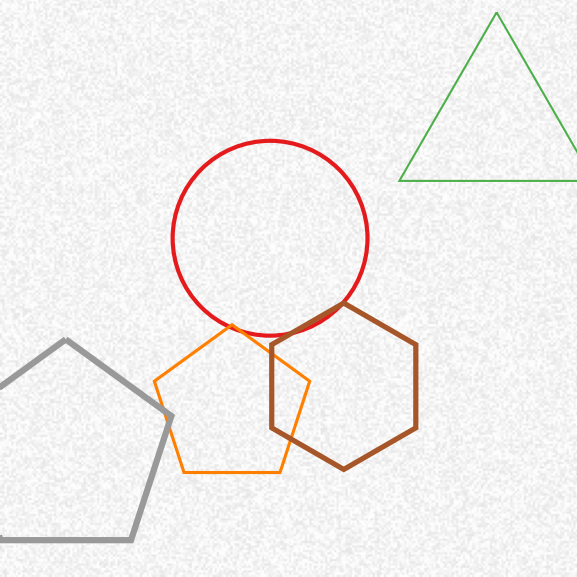[{"shape": "circle", "thickness": 2, "radius": 0.84, "center": [0.468, 0.587]}, {"shape": "triangle", "thickness": 1, "radius": 0.97, "center": [0.86, 0.783]}, {"shape": "pentagon", "thickness": 1.5, "radius": 0.71, "center": [0.402, 0.295]}, {"shape": "hexagon", "thickness": 2.5, "radius": 0.72, "center": [0.595, 0.33]}, {"shape": "pentagon", "thickness": 3, "radius": 0.96, "center": [0.114, 0.219]}]